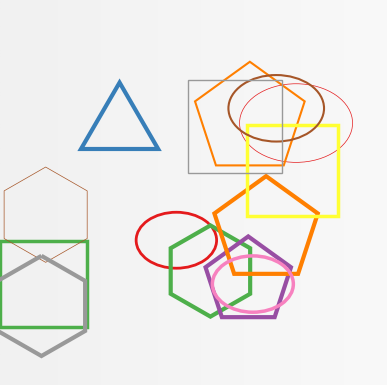[{"shape": "oval", "thickness": 2, "radius": 0.52, "center": [0.455, 0.376]}, {"shape": "oval", "thickness": 0.5, "radius": 0.73, "center": [0.764, 0.68]}, {"shape": "triangle", "thickness": 3, "radius": 0.58, "center": [0.309, 0.671]}, {"shape": "hexagon", "thickness": 3, "radius": 0.59, "center": [0.543, 0.296]}, {"shape": "square", "thickness": 2.5, "radius": 0.56, "center": [0.112, 0.262]}, {"shape": "pentagon", "thickness": 3, "radius": 0.58, "center": [0.641, 0.27]}, {"shape": "pentagon", "thickness": 3, "radius": 0.7, "center": [0.687, 0.402]}, {"shape": "pentagon", "thickness": 1.5, "radius": 0.74, "center": [0.645, 0.691]}, {"shape": "square", "thickness": 2.5, "radius": 0.59, "center": [0.754, 0.558]}, {"shape": "oval", "thickness": 1.5, "radius": 0.62, "center": [0.713, 0.719]}, {"shape": "hexagon", "thickness": 0.5, "radius": 0.62, "center": [0.118, 0.442]}, {"shape": "oval", "thickness": 2.5, "radius": 0.52, "center": [0.653, 0.262]}, {"shape": "hexagon", "thickness": 3, "radius": 0.65, "center": [0.107, 0.205]}, {"shape": "square", "thickness": 1, "radius": 0.61, "center": [0.607, 0.672]}]